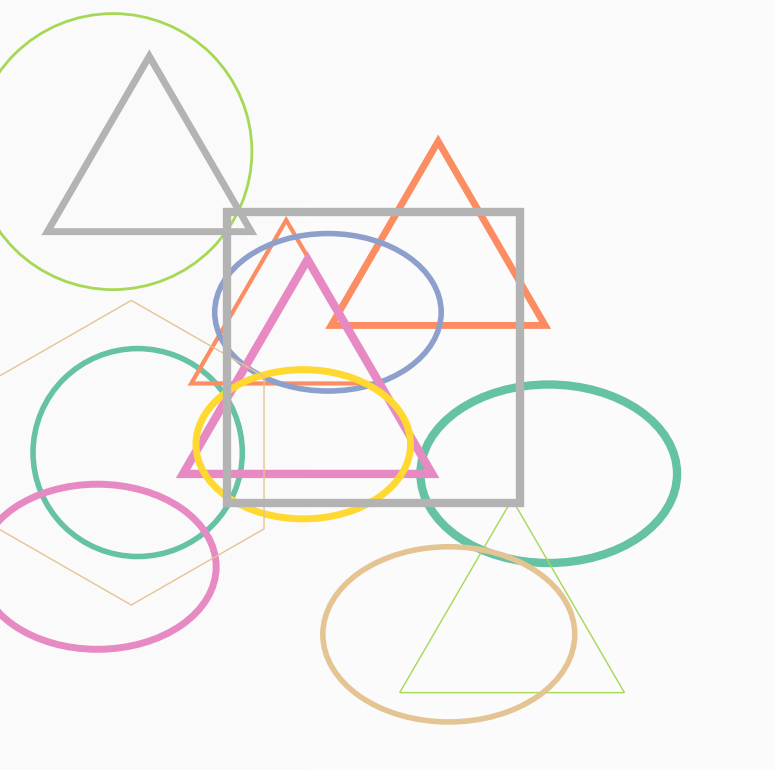[{"shape": "circle", "thickness": 2, "radius": 0.68, "center": [0.178, 0.412]}, {"shape": "oval", "thickness": 3, "radius": 0.83, "center": [0.708, 0.385]}, {"shape": "triangle", "thickness": 2.5, "radius": 0.8, "center": [0.565, 0.657]}, {"shape": "triangle", "thickness": 1.5, "radius": 0.71, "center": [0.369, 0.573]}, {"shape": "oval", "thickness": 2, "radius": 0.73, "center": [0.423, 0.594]}, {"shape": "triangle", "thickness": 3, "radius": 0.93, "center": [0.397, 0.477]}, {"shape": "oval", "thickness": 2.5, "radius": 0.77, "center": [0.126, 0.264]}, {"shape": "circle", "thickness": 1, "radius": 0.9, "center": [0.146, 0.803]}, {"shape": "triangle", "thickness": 0.5, "radius": 0.84, "center": [0.661, 0.184]}, {"shape": "oval", "thickness": 2.5, "radius": 0.69, "center": [0.391, 0.423]}, {"shape": "oval", "thickness": 2, "radius": 0.81, "center": [0.579, 0.176]}, {"shape": "hexagon", "thickness": 0.5, "radius": 0.99, "center": [0.169, 0.412]}, {"shape": "triangle", "thickness": 2.5, "radius": 0.76, "center": [0.193, 0.775]}, {"shape": "square", "thickness": 3, "radius": 0.95, "center": [0.481, 0.535]}]